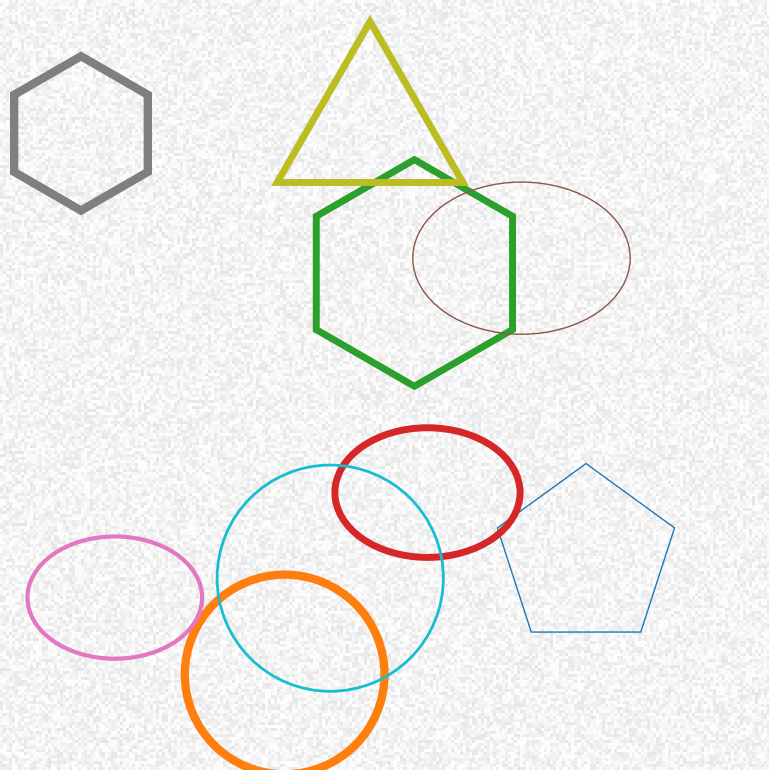[{"shape": "pentagon", "thickness": 0.5, "radius": 0.6, "center": [0.761, 0.277]}, {"shape": "circle", "thickness": 3, "radius": 0.65, "center": [0.37, 0.124]}, {"shape": "hexagon", "thickness": 2.5, "radius": 0.74, "center": [0.538, 0.646]}, {"shape": "oval", "thickness": 2.5, "radius": 0.6, "center": [0.555, 0.36]}, {"shape": "oval", "thickness": 0.5, "radius": 0.71, "center": [0.677, 0.665]}, {"shape": "oval", "thickness": 1.5, "radius": 0.57, "center": [0.149, 0.224]}, {"shape": "hexagon", "thickness": 3, "radius": 0.5, "center": [0.105, 0.827]}, {"shape": "triangle", "thickness": 2.5, "radius": 0.7, "center": [0.481, 0.833]}, {"shape": "circle", "thickness": 1, "radius": 0.73, "center": [0.429, 0.249]}]